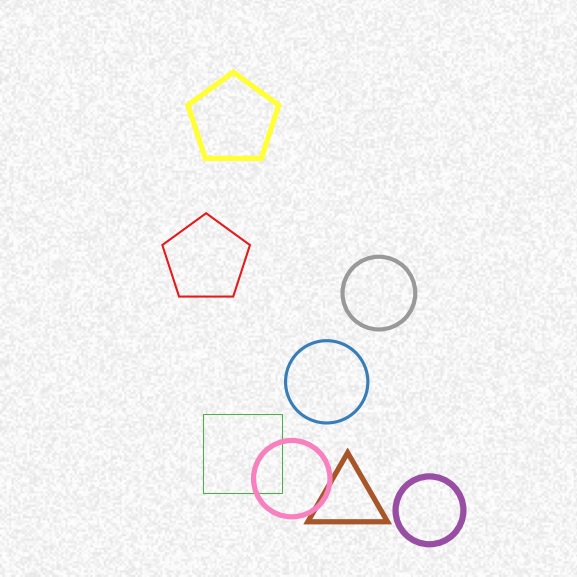[{"shape": "pentagon", "thickness": 1, "radius": 0.4, "center": [0.357, 0.55]}, {"shape": "circle", "thickness": 1.5, "radius": 0.36, "center": [0.566, 0.338]}, {"shape": "square", "thickness": 0.5, "radius": 0.34, "center": [0.419, 0.214]}, {"shape": "circle", "thickness": 3, "radius": 0.29, "center": [0.744, 0.115]}, {"shape": "pentagon", "thickness": 2.5, "radius": 0.41, "center": [0.404, 0.792]}, {"shape": "triangle", "thickness": 2.5, "radius": 0.4, "center": [0.602, 0.135]}, {"shape": "circle", "thickness": 2.5, "radius": 0.33, "center": [0.505, 0.17]}, {"shape": "circle", "thickness": 2, "radius": 0.31, "center": [0.656, 0.492]}]